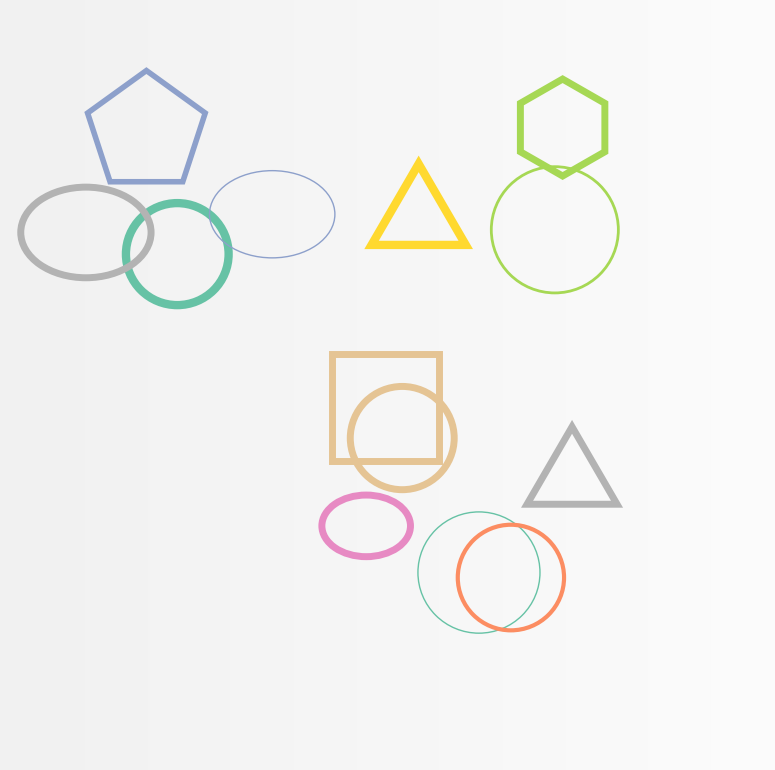[{"shape": "circle", "thickness": 0.5, "radius": 0.39, "center": [0.618, 0.256]}, {"shape": "circle", "thickness": 3, "radius": 0.33, "center": [0.229, 0.67]}, {"shape": "circle", "thickness": 1.5, "radius": 0.34, "center": [0.659, 0.25]}, {"shape": "pentagon", "thickness": 2, "radius": 0.4, "center": [0.189, 0.829]}, {"shape": "oval", "thickness": 0.5, "radius": 0.4, "center": [0.351, 0.722]}, {"shape": "oval", "thickness": 2.5, "radius": 0.29, "center": [0.472, 0.317]}, {"shape": "hexagon", "thickness": 2.5, "radius": 0.31, "center": [0.726, 0.834]}, {"shape": "circle", "thickness": 1, "radius": 0.41, "center": [0.716, 0.702]}, {"shape": "triangle", "thickness": 3, "radius": 0.35, "center": [0.54, 0.717]}, {"shape": "circle", "thickness": 2.5, "radius": 0.34, "center": [0.519, 0.431]}, {"shape": "square", "thickness": 2.5, "radius": 0.35, "center": [0.498, 0.471]}, {"shape": "triangle", "thickness": 2.5, "radius": 0.34, "center": [0.738, 0.379]}, {"shape": "oval", "thickness": 2.5, "radius": 0.42, "center": [0.111, 0.698]}]